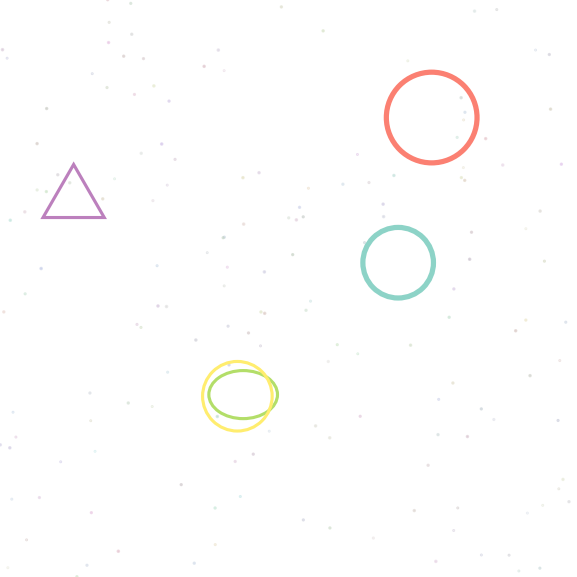[{"shape": "circle", "thickness": 2.5, "radius": 0.31, "center": [0.689, 0.544]}, {"shape": "circle", "thickness": 2.5, "radius": 0.39, "center": [0.748, 0.796]}, {"shape": "oval", "thickness": 1.5, "radius": 0.3, "center": [0.421, 0.316]}, {"shape": "triangle", "thickness": 1.5, "radius": 0.31, "center": [0.128, 0.653]}, {"shape": "circle", "thickness": 1.5, "radius": 0.3, "center": [0.411, 0.313]}]